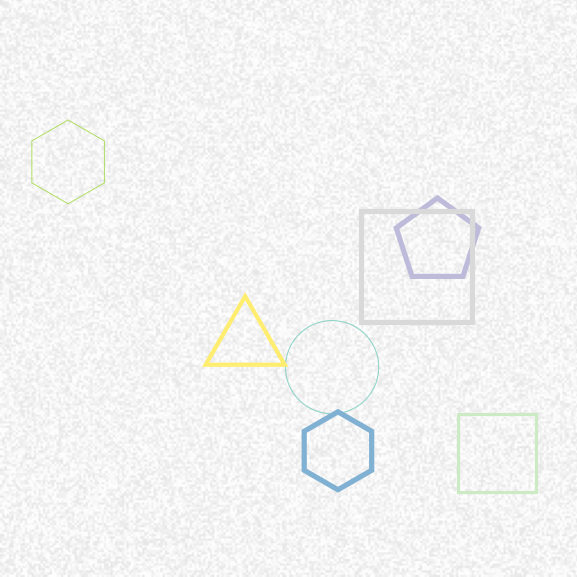[{"shape": "circle", "thickness": 0.5, "radius": 0.4, "center": [0.575, 0.363]}, {"shape": "pentagon", "thickness": 2.5, "radius": 0.38, "center": [0.758, 0.581]}, {"shape": "hexagon", "thickness": 2.5, "radius": 0.34, "center": [0.585, 0.219]}, {"shape": "hexagon", "thickness": 0.5, "radius": 0.36, "center": [0.118, 0.719]}, {"shape": "square", "thickness": 2.5, "radius": 0.48, "center": [0.722, 0.538]}, {"shape": "square", "thickness": 1.5, "radius": 0.34, "center": [0.861, 0.214]}, {"shape": "triangle", "thickness": 2, "radius": 0.4, "center": [0.425, 0.407]}]